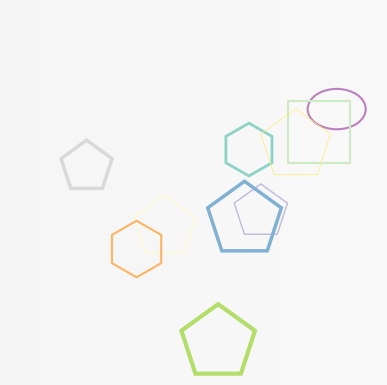[{"shape": "hexagon", "thickness": 2, "radius": 0.34, "center": [0.642, 0.611]}, {"shape": "pentagon", "thickness": 0.5, "radius": 0.42, "center": [0.425, 0.409]}, {"shape": "pentagon", "thickness": 1, "radius": 0.36, "center": [0.673, 0.45]}, {"shape": "pentagon", "thickness": 2.5, "radius": 0.5, "center": [0.631, 0.429]}, {"shape": "hexagon", "thickness": 1.5, "radius": 0.37, "center": [0.352, 0.353]}, {"shape": "pentagon", "thickness": 3, "radius": 0.5, "center": [0.563, 0.11]}, {"shape": "pentagon", "thickness": 2.5, "radius": 0.35, "center": [0.223, 0.567]}, {"shape": "oval", "thickness": 1.5, "radius": 0.37, "center": [0.869, 0.717]}, {"shape": "square", "thickness": 1.5, "radius": 0.4, "center": [0.823, 0.656]}, {"shape": "pentagon", "thickness": 0.5, "radius": 0.47, "center": [0.763, 0.623]}]